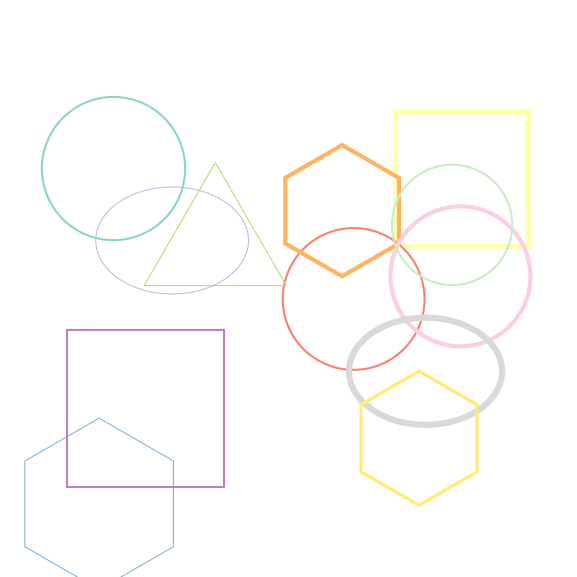[{"shape": "circle", "thickness": 1, "radius": 0.62, "center": [0.197, 0.707]}, {"shape": "square", "thickness": 2.5, "radius": 0.58, "center": [0.799, 0.689]}, {"shape": "oval", "thickness": 0.5, "radius": 0.66, "center": [0.298, 0.583]}, {"shape": "circle", "thickness": 1, "radius": 0.61, "center": [0.612, 0.481]}, {"shape": "hexagon", "thickness": 0.5, "radius": 0.74, "center": [0.172, 0.127]}, {"shape": "hexagon", "thickness": 2, "radius": 0.57, "center": [0.592, 0.634]}, {"shape": "triangle", "thickness": 0.5, "radius": 0.71, "center": [0.373, 0.576]}, {"shape": "circle", "thickness": 2, "radius": 0.61, "center": [0.797, 0.521]}, {"shape": "oval", "thickness": 3, "radius": 0.66, "center": [0.737, 0.356]}, {"shape": "square", "thickness": 1, "radius": 0.68, "center": [0.252, 0.292]}, {"shape": "circle", "thickness": 1, "radius": 0.52, "center": [0.783, 0.61]}, {"shape": "hexagon", "thickness": 1.5, "radius": 0.58, "center": [0.725, 0.24]}]